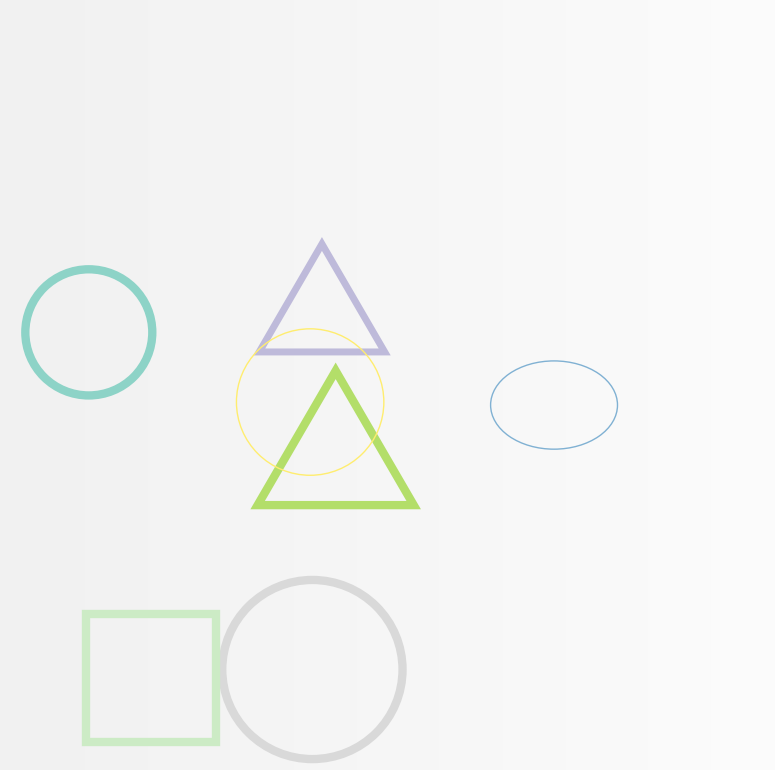[{"shape": "circle", "thickness": 3, "radius": 0.41, "center": [0.115, 0.568]}, {"shape": "triangle", "thickness": 2.5, "radius": 0.47, "center": [0.415, 0.59]}, {"shape": "oval", "thickness": 0.5, "radius": 0.41, "center": [0.715, 0.474]}, {"shape": "triangle", "thickness": 3, "radius": 0.58, "center": [0.433, 0.402]}, {"shape": "circle", "thickness": 3, "radius": 0.58, "center": [0.403, 0.13]}, {"shape": "square", "thickness": 3, "radius": 0.42, "center": [0.195, 0.12]}, {"shape": "circle", "thickness": 0.5, "radius": 0.48, "center": [0.4, 0.478]}]